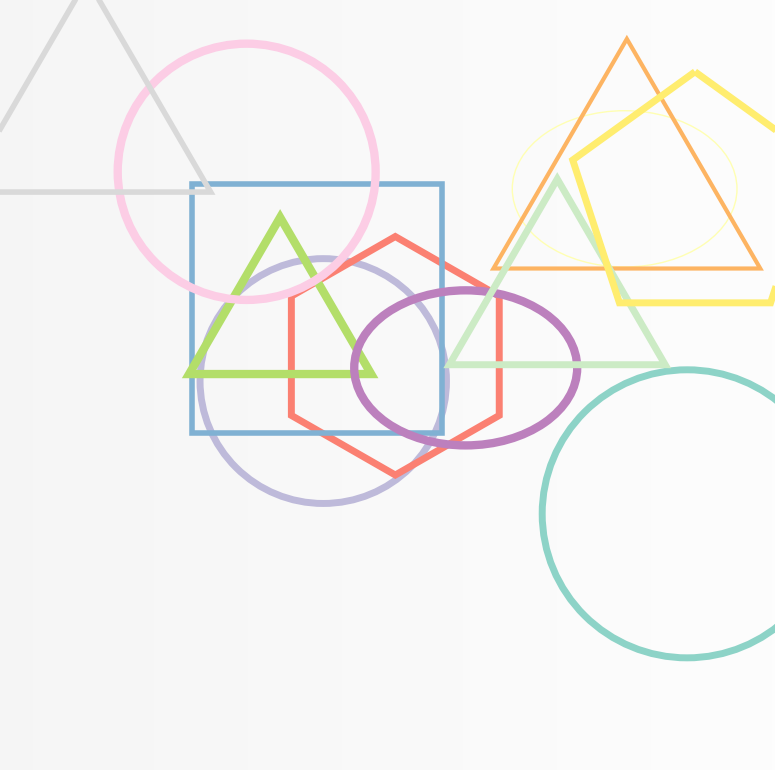[{"shape": "circle", "thickness": 2.5, "radius": 0.94, "center": [0.887, 0.333]}, {"shape": "oval", "thickness": 0.5, "radius": 0.72, "center": [0.806, 0.755]}, {"shape": "circle", "thickness": 2.5, "radius": 0.79, "center": [0.417, 0.505]}, {"shape": "hexagon", "thickness": 2.5, "radius": 0.77, "center": [0.51, 0.538]}, {"shape": "square", "thickness": 2, "radius": 0.81, "center": [0.409, 0.599]}, {"shape": "triangle", "thickness": 1.5, "radius": 0.99, "center": [0.809, 0.751]}, {"shape": "triangle", "thickness": 3, "radius": 0.68, "center": [0.361, 0.582]}, {"shape": "circle", "thickness": 3, "radius": 0.83, "center": [0.318, 0.777]}, {"shape": "triangle", "thickness": 2, "radius": 0.92, "center": [0.112, 0.843]}, {"shape": "oval", "thickness": 3, "radius": 0.72, "center": [0.601, 0.522]}, {"shape": "triangle", "thickness": 2.5, "radius": 0.8, "center": [0.719, 0.607]}, {"shape": "pentagon", "thickness": 2.5, "radius": 0.83, "center": [0.897, 0.741]}]